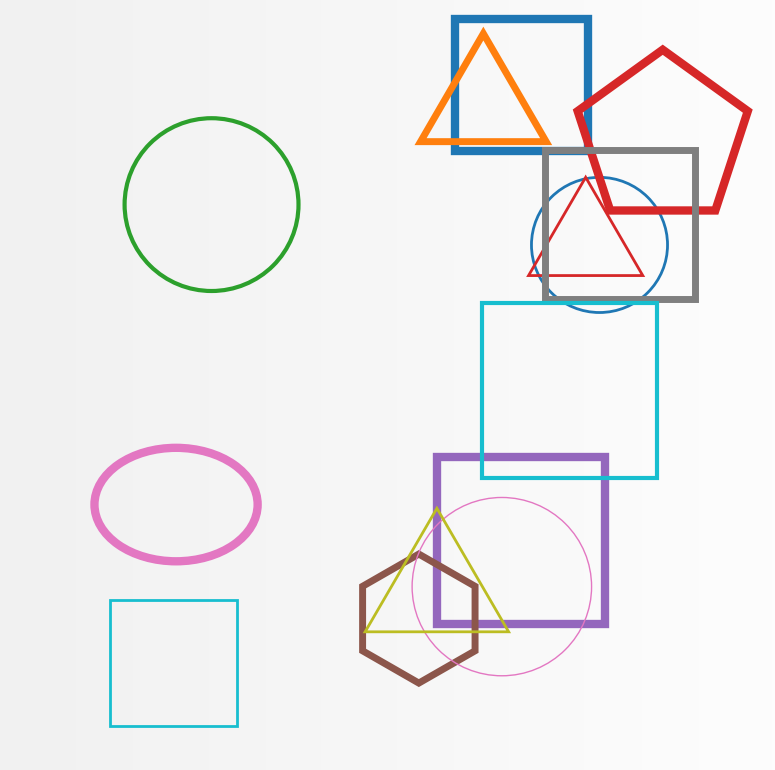[{"shape": "square", "thickness": 3, "radius": 0.43, "center": [0.673, 0.889]}, {"shape": "circle", "thickness": 1, "radius": 0.44, "center": [0.774, 0.682]}, {"shape": "triangle", "thickness": 2.5, "radius": 0.47, "center": [0.624, 0.863]}, {"shape": "circle", "thickness": 1.5, "radius": 0.56, "center": [0.273, 0.734]}, {"shape": "triangle", "thickness": 1, "radius": 0.43, "center": [0.756, 0.685]}, {"shape": "pentagon", "thickness": 3, "radius": 0.58, "center": [0.855, 0.82]}, {"shape": "square", "thickness": 3, "radius": 0.54, "center": [0.672, 0.298]}, {"shape": "hexagon", "thickness": 2.5, "radius": 0.42, "center": [0.54, 0.197]}, {"shape": "circle", "thickness": 0.5, "radius": 0.58, "center": [0.648, 0.238]}, {"shape": "oval", "thickness": 3, "radius": 0.53, "center": [0.227, 0.345]}, {"shape": "square", "thickness": 2.5, "radius": 0.48, "center": [0.8, 0.708]}, {"shape": "triangle", "thickness": 1, "radius": 0.53, "center": [0.564, 0.233]}, {"shape": "square", "thickness": 1, "radius": 0.41, "center": [0.224, 0.139]}, {"shape": "square", "thickness": 1.5, "radius": 0.57, "center": [0.735, 0.493]}]